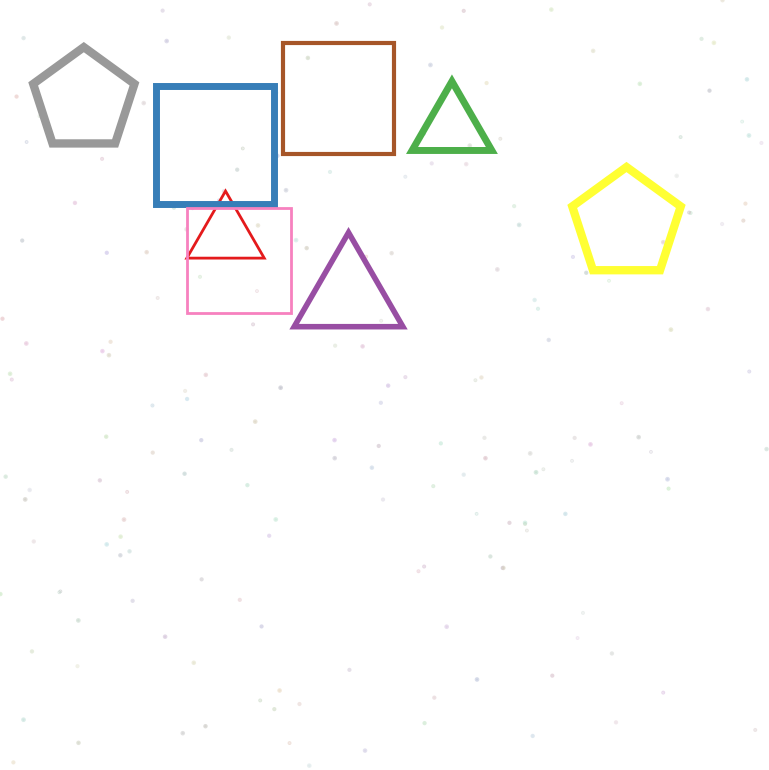[{"shape": "triangle", "thickness": 1, "radius": 0.29, "center": [0.293, 0.694]}, {"shape": "square", "thickness": 2.5, "radius": 0.38, "center": [0.28, 0.812]}, {"shape": "triangle", "thickness": 2.5, "radius": 0.3, "center": [0.587, 0.835]}, {"shape": "triangle", "thickness": 2, "radius": 0.41, "center": [0.453, 0.616]}, {"shape": "pentagon", "thickness": 3, "radius": 0.37, "center": [0.814, 0.709]}, {"shape": "square", "thickness": 1.5, "radius": 0.36, "center": [0.44, 0.872]}, {"shape": "square", "thickness": 1, "radius": 0.34, "center": [0.311, 0.662]}, {"shape": "pentagon", "thickness": 3, "radius": 0.35, "center": [0.109, 0.87]}]